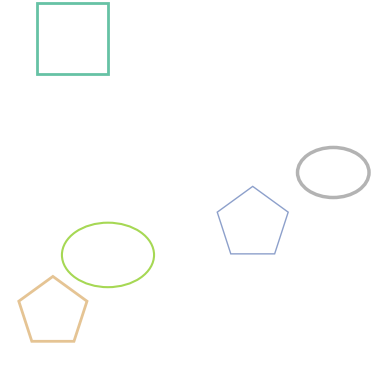[{"shape": "square", "thickness": 2, "radius": 0.46, "center": [0.188, 0.9]}, {"shape": "pentagon", "thickness": 1, "radius": 0.48, "center": [0.656, 0.419]}, {"shape": "oval", "thickness": 1.5, "radius": 0.6, "center": [0.28, 0.338]}, {"shape": "pentagon", "thickness": 2, "radius": 0.47, "center": [0.137, 0.189]}, {"shape": "oval", "thickness": 2.5, "radius": 0.46, "center": [0.866, 0.552]}]